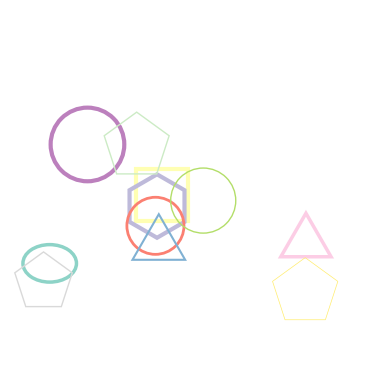[{"shape": "oval", "thickness": 2.5, "radius": 0.35, "center": [0.129, 0.316]}, {"shape": "square", "thickness": 3, "radius": 0.34, "center": [0.421, 0.494]}, {"shape": "hexagon", "thickness": 3, "radius": 0.41, "center": [0.408, 0.465]}, {"shape": "circle", "thickness": 2, "radius": 0.37, "center": [0.404, 0.413]}, {"shape": "triangle", "thickness": 1.5, "radius": 0.39, "center": [0.413, 0.365]}, {"shape": "circle", "thickness": 1, "radius": 0.42, "center": [0.528, 0.479]}, {"shape": "triangle", "thickness": 2.5, "radius": 0.38, "center": [0.795, 0.371]}, {"shape": "pentagon", "thickness": 1, "radius": 0.39, "center": [0.113, 0.267]}, {"shape": "circle", "thickness": 3, "radius": 0.48, "center": [0.227, 0.625]}, {"shape": "pentagon", "thickness": 1, "radius": 0.44, "center": [0.355, 0.62]}, {"shape": "pentagon", "thickness": 0.5, "radius": 0.45, "center": [0.793, 0.242]}]